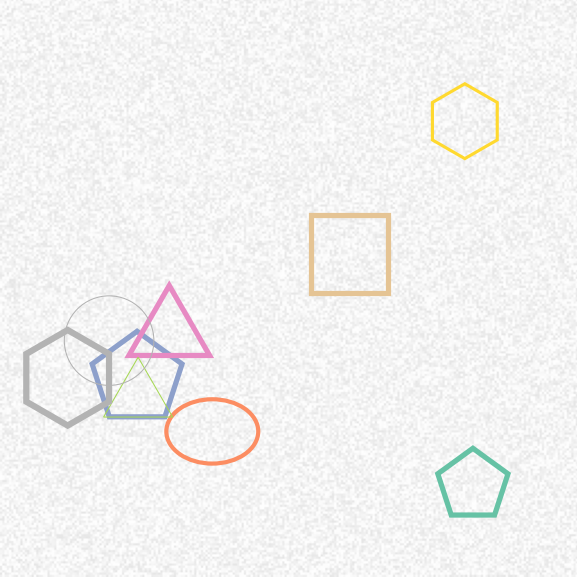[{"shape": "pentagon", "thickness": 2.5, "radius": 0.32, "center": [0.819, 0.159]}, {"shape": "oval", "thickness": 2, "radius": 0.4, "center": [0.368, 0.252]}, {"shape": "pentagon", "thickness": 2.5, "radius": 0.41, "center": [0.237, 0.344]}, {"shape": "triangle", "thickness": 2.5, "radius": 0.4, "center": [0.293, 0.424]}, {"shape": "triangle", "thickness": 0.5, "radius": 0.35, "center": [0.239, 0.311]}, {"shape": "hexagon", "thickness": 1.5, "radius": 0.32, "center": [0.805, 0.789]}, {"shape": "square", "thickness": 2.5, "radius": 0.33, "center": [0.605, 0.559]}, {"shape": "circle", "thickness": 0.5, "radius": 0.39, "center": [0.189, 0.409]}, {"shape": "hexagon", "thickness": 3, "radius": 0.41, "center": [0.117, 0.345]}]